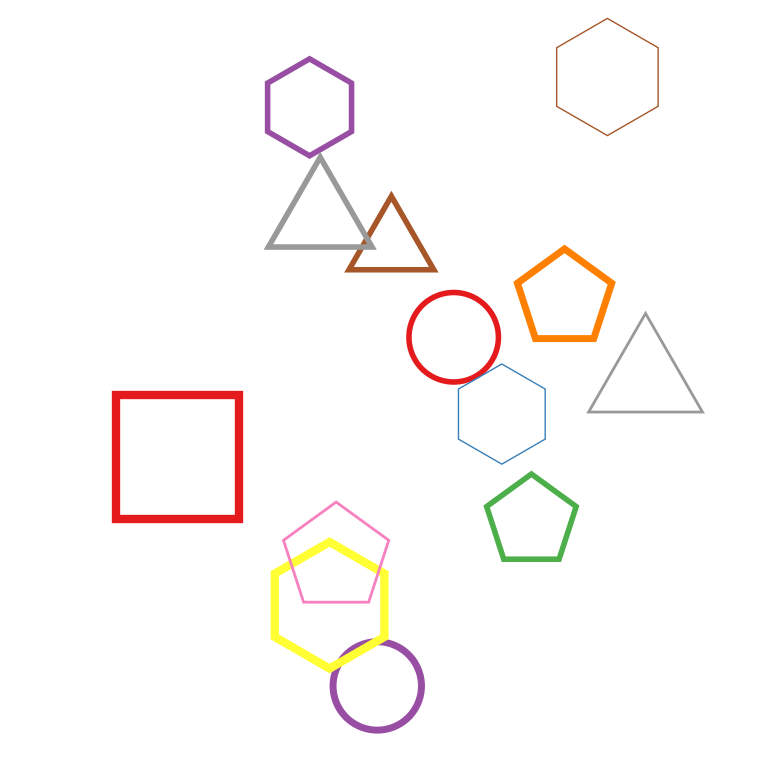[{"shape": "circle", "thickness": 2, "radius": 0.29, "center": [0.589, 0.562]}, {"shape": "square", "thickness": 3, "radius": 0.4, "center": [0.23, 0.407]}, {"shape": "hexagon", "thickness": 0.5, "radius": 0.33, "center": [0.652, 0.462]}, {"shape": "pentagon", "thickness": 2, "radius": 0.31, "center": [0.69, 0.323]}, {"shape": "hexagon", "thickness": 2, "radius": 0.31, "center": [0.402, 0.861]}, {"shape": "circle", "thickness": 2.5, "radius": 0.29, "center": [0.49, 0.109]}, {"shape": "pentagon", "thickness": 2.5, "radius": 0.32, "center": [0.733, 0.612]}, {"shape": "hexagon", "thickness": 3, "radius": 0.41, "center": [0.428, 0.214]}, {"shape": "hexagon", "thickness": 0.5, "radius": 0.38, "center": [0.789, 0.9]}, {"shape": "triangle", "thickness": 2, "radius": 0.32, "center": [0.508, 0.681]}, {"shape": "pentagon", "thickness": 1, "radius": 0.36, "center": [0.437, 0.276]}, {"shape": "triangle", "thickness": 1, "radius": 0.43, "center": [0.838, 0.508]}, {"shape": "triangle", "thickness": 2, "radius": 0.39, "center": [0.416, 0.718]}]